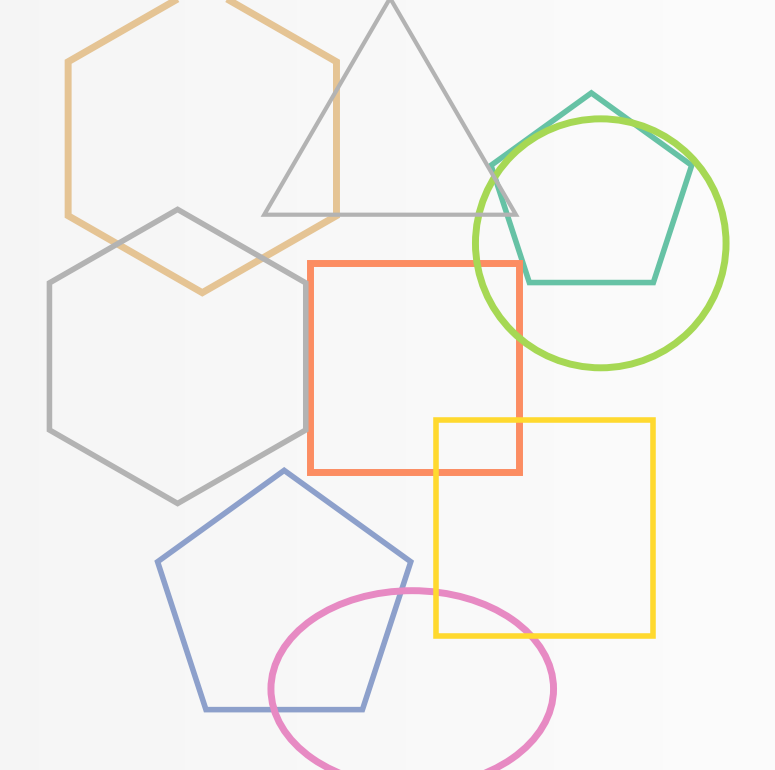[{"shape": "pentagon", "thickness": 2, "radius": 0.68, "center": [0.763, 0.743]}, {"shape": "square", "thickness": 2.5, "radius": 0.68, "center": [0.535, 0.523]}, {"shape": "pentagon", "thickness": 2, "radius": 0.86, "center": [0.367, 0.217]}, {"shape": "oval", "thickness": 2.5, "radius": 0.91, "center": [0.532, 0.105]}, {"shape": "circle", "thickness": 2.5, "radius": 0.81, "center": [0.775, 0.684]}, {"shape": "square", "thickness": 2, "radius": 0.7, "center": [0.702, 0.314]}, {"shape": "hexagon", "thickness": 2.5, "radius": 1.0, "center": [0.261, 0.82]}, {"shape": "triangle", "thickness": 1.5, "radius": 0.94, "center": [0.503, 0.815]}, {"shape": "hexagon", "thickness": 2, "radius": 0.95, "center": [0.229, 0.537]}]